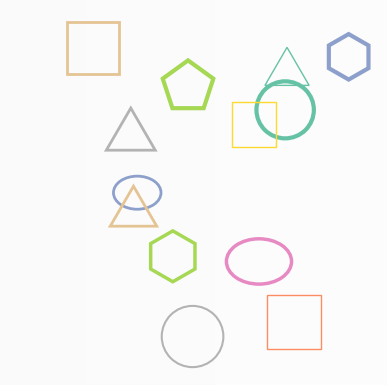[{"shape": "circle", "thickness": 3, "radius": 0.37, "center": [0.736, 0.715]}, {"shape": "triangle", "thickness": 1, "radius": 0.33, "center": [0.741, 0.811]}, {"shape": "square", "thickness": 1, "radius": 0.35, "center": [0.759, 0.164]}, {"shape": "oval", "thickness": 2, "radius": 0.31, "center": [0.354, 0.499]}, {"shape": "hexagon", "thickness": 3, "radius": 0.3, "center": [0.9, 0.852]}, {"shape": "oval", "thickness": 2.5, "radius": 0.42, "center": [0.668, 0.321]}, {"shape": "pentagon", "thickness": 3, "radius": 0.34, "center": [0.485, 0.775]}, {"shape": "hexagon", "thickness": 2.5, "radius": 0.33, "center": [0.446, 0.334]}, {"shape": "square", "thickness": 1, "radius": 0.29, "center": [0.655, 0.677]}, {"shape": "square", "thickness": 2, "radius": 0.34, "center": [0.239, 0.876]}, {"shape": "triangle", "thickness": 2, "radius": 0.35, "center": [0.344, 0.447]}, {"shape": "circle", "thickness": 1.5, "radius": 0.4, "center": [0.497, 0.126]}, {"shape": "triangle", "thickness": 2, "radius": 0.36, "center": [0.338, 0.646]}]